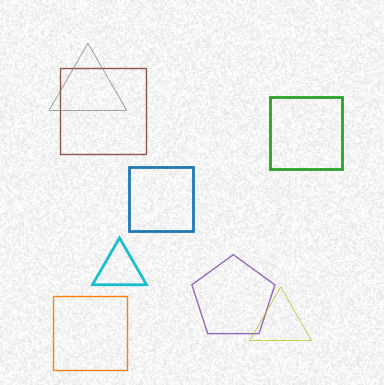[{"shape": "square", "thickness": 2, "radius": 0.41, "center": [0.418, 0.483]}, {"shape": "square", "thickness": 1, "radius": 0.48, "center": [0.234, 0.134]}, {"shape": "square", "thickness": 2, "radius": 0.47, "center": [0.796, 0.654]}, {"shape": "pentagon", "thickness": 1, "radius": 0.57, "center": [0.606, 0.225]}, {"shape": "square", "thickness": 1, "radius": 0.56, "center": [0.267, 0.712]}, {"shape": "triangle", "thickness": 0.5, "radius": 0.58, "center": [0.228, 0.771]}, {"shape": "triangle", "thickness": 0.5, "radius": 0.46, "center": [0.729, 0.162]}, {"shape": "triangle", "thickness": 2, "radius": 0.41, "center": [0.31, 0.301]}]